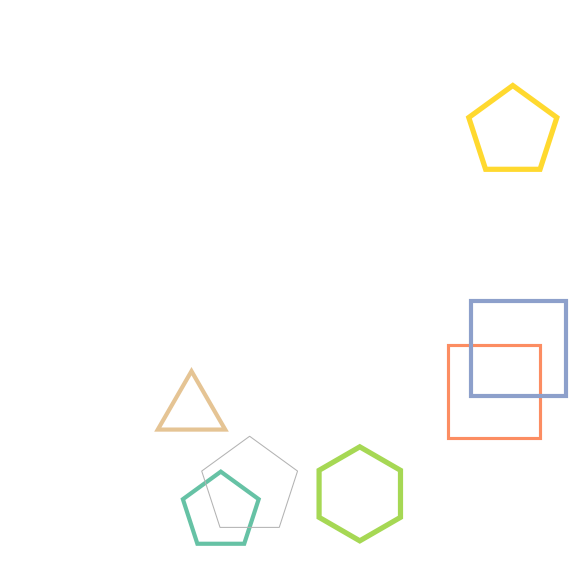[{"shape": "pentagon", "thickness": 2, "radius": 0.35, "center": [0.382, 0.113]}, {"shape": "square", "thickness": 1.5, "radius": 0.4, "center": [0.856, 0.321]}, {"shape": "square", "thickness": 2, "radius": 0.41, "center": [0.899, 0.395]}, {"shape": "hexagon", "thickness": 2.5, "radius": 0.41, "center": [0.623, 0.144]}, {"shape": "pentagon", "thickness": 2.5, "radius": 0.4, "center": [0.888, 0.771]}, {"shape": "triangle", "thickness": 2, "radius": 0.34, "center": [0.332, 0.289]}, {"shape": "pentagon", "thickness": 0.5, "radius": 0.44, "center": [0.432, 0.156]}]